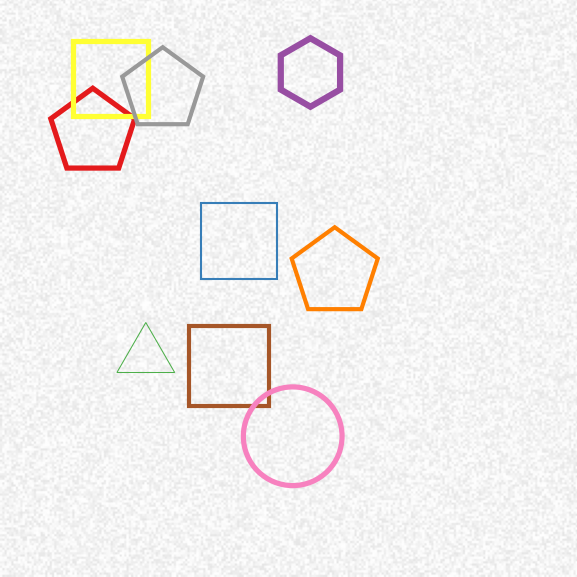[{"shape": "pentagon", "thickness": 2.5, "radius": 0.38, "center": [0.161, 0.77]}, {"shape": "square", "thickness": 1, "radius": 0.33, "center": [0.414, 0.581]}, {"shape": "triangle", "thickness": 0.5, "radius": 0.29, "center": [0.252, 0.383]}, {"shape": "hexagon", "thickness": 3, "radius": 0.3, "center": [0.538, 0.874]}, {"shape": "pentagon", "thickness": 2, "radius": 0.39, "center": [0.58, 0.527]}, {"shape": "square", "thickness": 2.5, "radius": 0.33, "center": [0.191, 0.864]}, {"shape": "square", "thickness": 2, "radius": 0.35, "center": [0.396, 0.365]}, {"shape": "circle", "thickness": 2.5, "radius": 0.43, "center": [0.507, 0.244]}, {"shape": "pentagon", "thickness": 2, "radius": 0.37, "center": [0.282, 0.844]}]